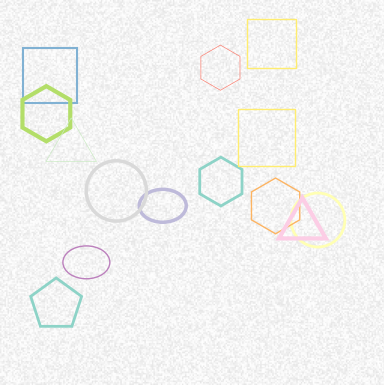[{"shape": "pentagon", "thickness": 2, "radius": 0.35, "center": [0.146, 0.209]}, {"shape": "hexagon", "thickness": 2, "radius": 0.32, "center": [0.574, 0.528]}, {"shape": "circle", "thickness": 2, "radius": 0.35, "center": [0.826, 0.429]}, {"shape": "oval", "thickness": 2.5, "radius": 0.31, "center": [0.423, 0.465]}, {"shape": "hexagon", "thickness": 0.5, "radius": 0.29, "center": [0.573, 0.824]}, {"shape": "square", "thickness": 1.5, "radius": 0.35, "center": [0.13, 0.804]}, {"shape": "hexagon", "thickness": 1, "radius": 0.36, "center": [0.716, 0.465]}, {"shape": "hexagon", "thickness": 3, "radius": 0.36, "center": [0.12, 0.705]}, {"shape": "triangle", "thickness": 3, "radius": 0.35, "center": [0.786, 0.416]}, {"shape": "circle", "thickness": 2.5, "radius": 0.39, "center": [0.302, 0.504]}, {"shape": "oval", "thickness": 1, "radius": 0.3, "center": [0.224, 0.319]}, {"shape": "triangle", "thickness": 0.5, "radius": 0.38, "center": [0.185, 0.618]}, {"shape": "square", "thickness": 1, "radius": 0.32, "center": [0.705, 0.888]}, {"shape": "square", "thickness": 1, "radius": 0.37, "center": [0.693, 0.642]}]